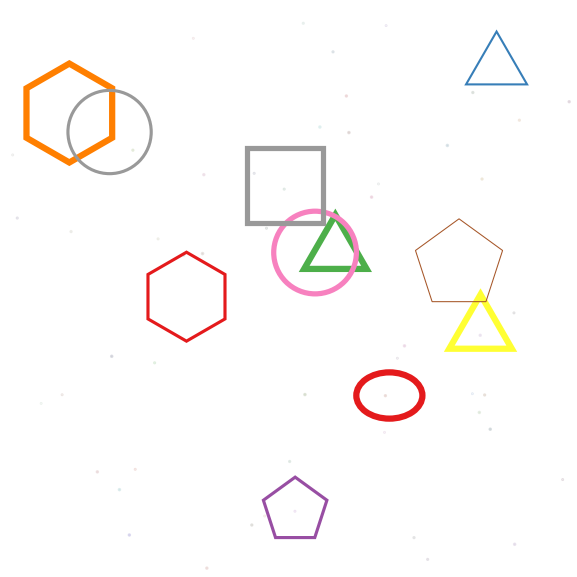[{"shape": "hexagon", "thickness": 1.5, "radius": 0.38, "center": [0.323, 0.485]}, {"shape": "oval", "thickness": 3, "radius": 0.29, "center": [0.674, 0.314]}, {"shape": "triangle", "thickness": 1, "radius": 0.31, "center": [0.86, 0.884]}, {"shape": "triangle", "thickness": 3, "radius": 0.31, "center": [0.581, 0.565]}, {"shape": "pentagon", "thickness": 1.5, "radius": 0.29, "center": [0.511, 0.115]}, {"shape": "hexagon", "thickness": 3, "radius": 0.43, "center": [0.12, 0.803]}, {"shape": "triangle", "thickness": 3, "radius": 0.31, "center": [0.832, 0.427]}, {"shape": "pentagon", "thickness": 0.5, "radius": 0.4, "center": [0.795, 0.541]}, {"shape": "circle", "thickness": 2.5, "radius": 0.36, "center": [0.546, 0.562]}, {"shape": "square", "thickness": 2.5, "radius": 0.33, "center": [0.494, 0.678]}, {"shape": "circle", "thickness": 1.5, "radius": 0.36, "center": [0.19, 0.771]}]